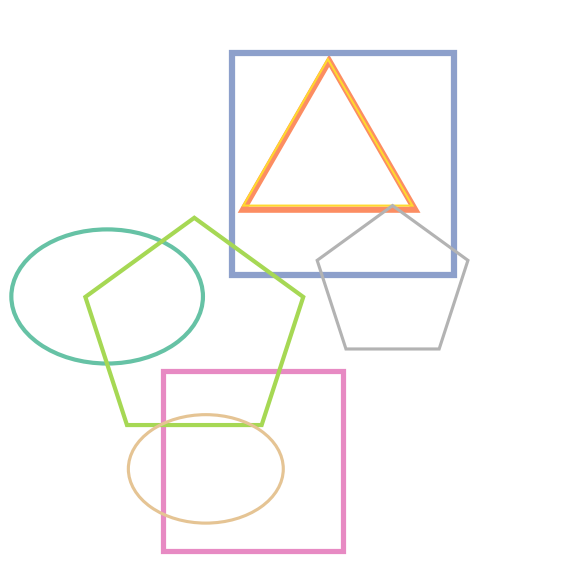[{"shape": "oval", "thickness": 2, "radius": 0.83, "center": [0.186, 0.486]}, {"shape": "triangle", "thickness": 3, "radius": 0.86, "center": [0.57, 0.722]}, {"shape": "square", "thickness": 3, "radius": 0.96, "center": [0.594, 0.715]}, {"shape": "square", "thickness": 2.5, "radius": 0.78, "center": [0.439, 0.201]}, {"shape": "pentagon", "thickness": 2, "radius": 0.99, "center": [0.336, 0.424]}, {"shape": "triangle", "thickness": 1, "radius": 0.85, "center": [0.568, 0.728]}, {"shape": "oval", "thickness": 1.5, "radius": 0.67, "center": [0.356, 0.187]}, {"shape": "pentagon", "thickness": 1.5, "radius": 0.69, "center": [0.68, 0.506]}]